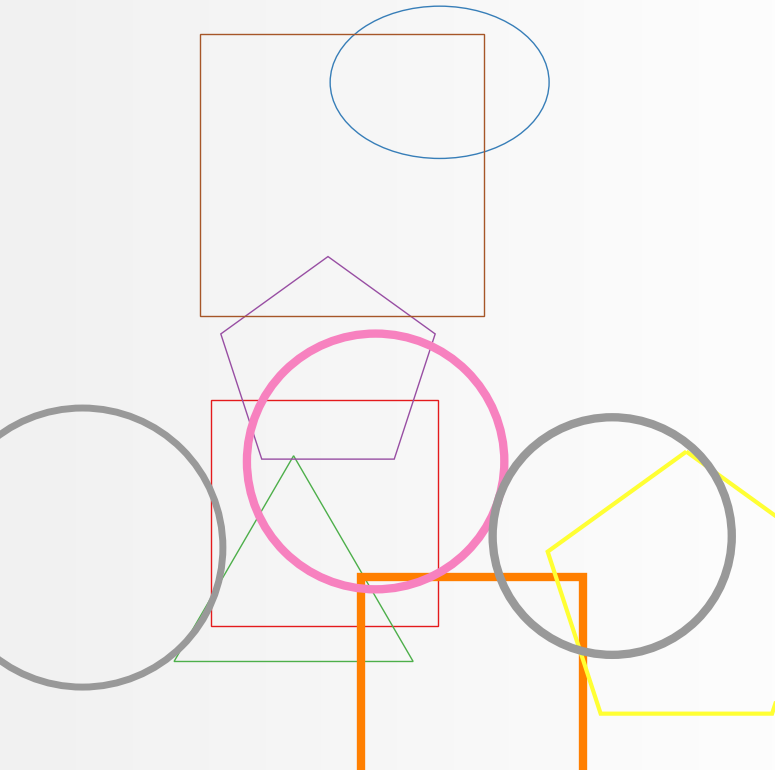[{"shape": "square", "thickness": 0.5, "radius": 0.73, "center": [0.419, 0.334]}, {"shape": "oval", "thickness": 0.5, "radius": 0.71, "center": [0.567, 0.893]}, {"shape": "triangle", "thickness": 0.5, "radius": 0.89, "center": [0.379, 0.23]}, {"shape": "pentagon", "thickness": 0.5, "radius": 0.73, "center": [0.423, 0.521]}, {"shape": "square", "thickness": 3, "radius": 0.72, "center": [0.609, 0.108]}, {"shape": "pentagon", "thickness": 1.5, "radius": 0.94, "center": [0.886, 0.225]}, {"shape": "square", "thickness": 0.5, "radius": 0.92, "center": [0.442, 0.772]}, {"shape": "circle", "thickness": 3, "radius": 0.83, "center": [0.485, 0.401]}, {"shape": "circle", "thickness": 3, "radius": 0.77, "center": [0.79, 0.304]}, {"shape": "circle", "thickness": 2.5, "radius": 0.91, "center": [0.106, 0.289]}]